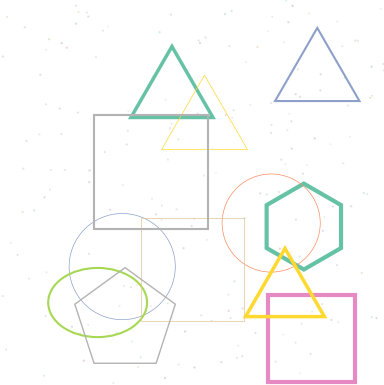[{"shape": "triangle", "thickness": 2.5, "radius": 0.61, "center": [0.447, 0.756]}, {"shape": "hexagon", "thickness": 3, "radius": 0.56, "center": [0.789, 0.412]}, {"shape": "circle", "thickness": 0.5, "radius": 0.64, "center": [0.704, 0.421]}, {"shape": "triangle", "thickness": 1.5, "radius": 0.63, "center": [0.824, 0.801]}, {"shape": "circle", "thickness": 0.5, "radius": 0.69, "center": [0.317, 0.308]}, {"shape": "square", "thickness": 3, "radius": 0.57, "center": [0.809, 0.121]}, {"shape": "oval", "thickness": 1.5, "radius": 0.64, "center": [0.254, 0.214]}, {"shape": "triangle", "thickness": 0.5, "radius": 0.64, "center": [0.531, 0.676]}, {"shape": "triangle", "thickness": 2.5, "radius": 0.59, "center": [0.74, 0.237]}, {"shape": "square", "thickness": 0.5, "radius": 0.67, "center": [0.501, 0.3]}, {"shape": "pentagon", "thickness": 1, "radius": 0.69, "center": [0.325, 0.168]}, {"shape": "square", "thickness": 1.5, "radius": 0.74, "center": [0.392, 0.553]}]